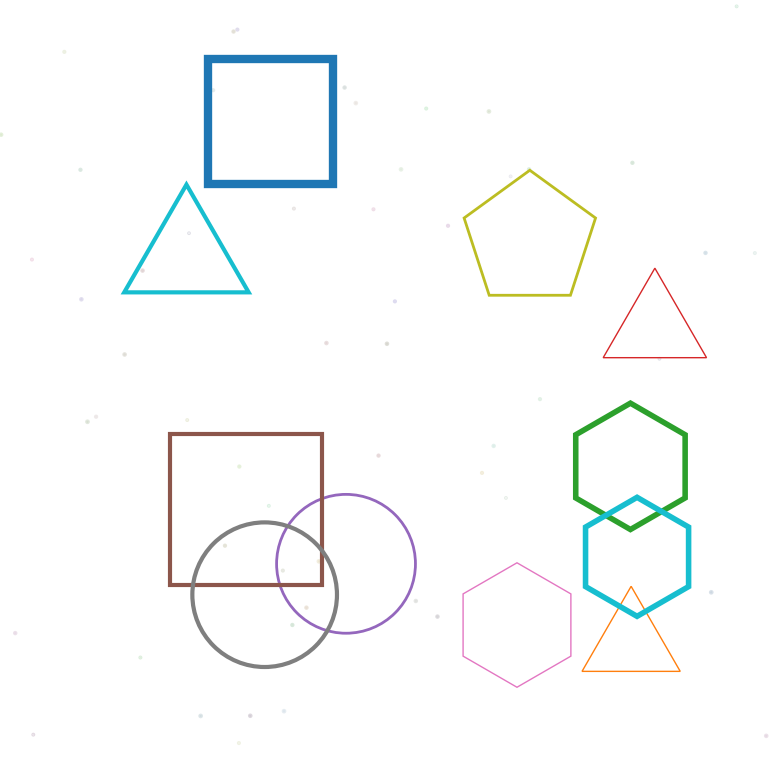[{"shape": "square", "thickness": 3, "radius": 0.41, "center": [0.351, 0.843]}, {"shape": "triangle", "thickness": 0.5, "radius": 0.37, "center": [0.82, 0.165]}, {"shape": "hexagon", "thickness": 2, "radius": 0.41, "center": [0.819, 0.394]}, {"shape": "triangle", "thickness": 0.5, "radius": 0.39, "center": [0.85, 0.574]}, {"shape": "circle", "thickness": 1, "radius": 0.45, "center": [0.449, 0.268]}, {"shape": "square", "thickness": 1.5, "radius": 0.49, "center": [0.32, 0.339]}, {"shape": "hexagon", "thickness": 0.5, "radius": 0.4, "center": [0.671, 0.188]}, {"shape": "circle", "thickness": 1.5, "radius": 0.47, "center": [0.344, 0.228]}, {"shape": "pentagon", "thickness": 1, "radius": 0.45, "center": [0.688, 0.689]}, {"shape": "triangle", "thickness": 1.5, "radius": 0.47, "center": [0.242, 0.667]}, {"shape": "hexagon", "thickness": 2, "radius": 0.39, "center": [0.827, 0.277]}]